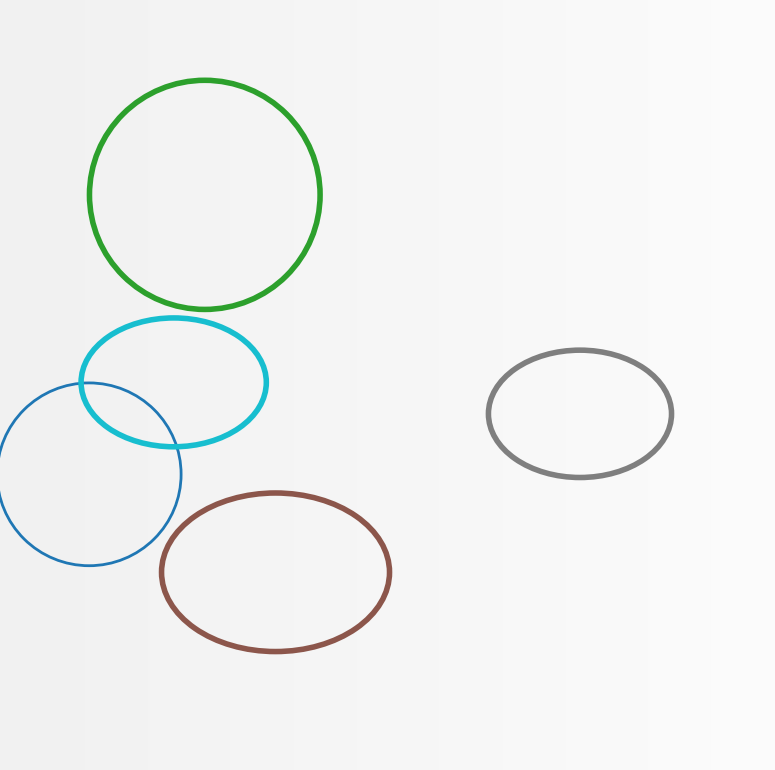[{"shape": "circle", "thickness": 1, "radius": 0.59, "center": [0.115, 0.384]}, {"shape": "circle", "thickness": 2, "radius": 0.74, "center": [0.264, 0.747]}, {"shape": "oval", "thickness": 2, "radius": 0.74, "center": [0.356, 0.257]}, {"shape": "oval", "thickness": 2, "radius": 0.59, "center": [0.748, 0.463]}, {"shape": "oval", "thickness": 2, "radius": 0.6, "center": [0.224, 0.503]}]